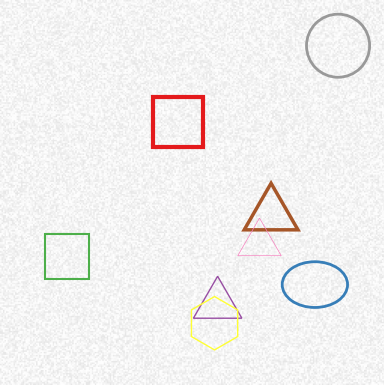[{"shape": "square", "thickness": 3, "radius": 0.33, "center": [0.462, 0.682]}, {"shape": "oval", "thickness": 2, "radius": 0.42, "center": [0.818, 0.261]}, {"shape": "square", "thickness": 1.5, "radius": 0.29, "center": [0.174, 0.334]}, {"shape": "triangle", "thickness": 1, "radius": 0.36, "center": [0.565, 0.21]}, {"shape": "hexagon", "thickness": 1, "radius": 0.35, "center": [0.557, 0.16]}, {"shape": "triangle", "thickness": 2.5, "radius": 0.4, "center": [0.704, 0.443]}, {"shape": "triangle", "thickness": 0.5, "radius": 0.33, "center": [0.674, 0.368]}, {"shape": "circle", "thickness": 2, "radius": 0.41, "center": [0.878, 0.881]}]